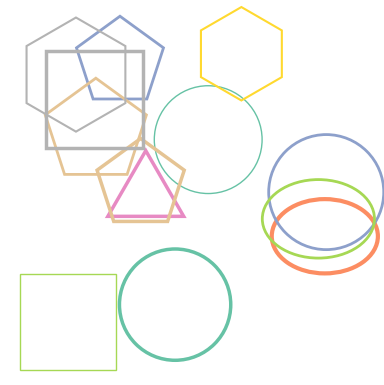[{"shape": "circle", "thickness": 1, "radius": 0.7, "center": [0.541, 0.637]}, {"shape": "circle", "thickness": 2.5, "radius": 0.72, "center": [0.455, 0.209]}, {"shape": "oval", "thickness": 3, "radius": 0.69, "center": [0.844, 0.386]}, {"shape": "pentagon", "thickness": 2, "radius": 0.59, "center": [0.312, 0.839]}, {"shape": "circle", "thickness": 2, "radius": 0.75, "center": [0.847, 0.501]}, {"shape": "triangle", "thickness": 2.5, "radius": 0.57, "center": [0.379, 0.495]}, {"shape": "square", "thickness": 1, "radius": 0.62, "center": [0.176, 0.164]}, {"shape": "oval", "thickness": 2, "radius": 0.73, "center": [0.827, 0.432]}, {"shape": "hexagon", "thickness": 1.5, "radius": 0.61, "center": [0.627, 0.86]}, {"shape": "pentagon", "thickness": 2.5, "radius": 0.6, "center": [0.365, 0.521]}, {"shape": "pentagon", "thickness": 2, "radius": 0.69, "center": [0.249, 0.659]}, {"shape": "square", "thickness": 2.5, "radius": 0.63, "center": [0.245, 0.741]}, {"shape": "hexagon", "thickness": 1.5, "radius": 0.74, "center": [0.197, 0.806]}]